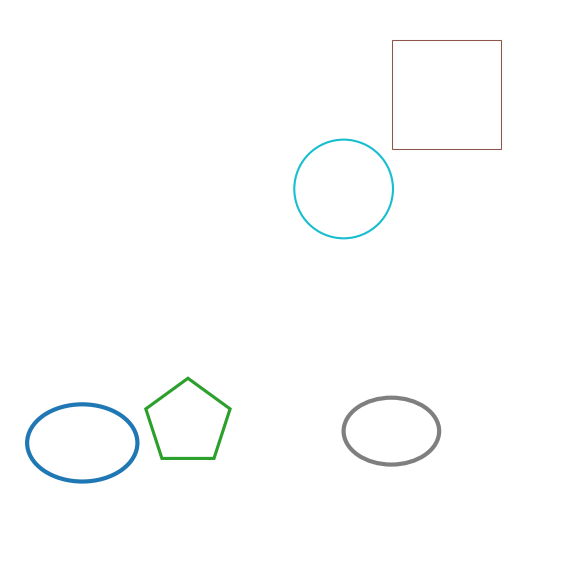[{"shape": "oval", "thickness": 2, "radius": 0.48, "center": [0.142, 0.232]}, {"shape": "pentagon", "thickness": 1.5, "radius": 0.38, "center": [0.325, 0.267]}, {"shape": "square", "thickness": 0.5, "radius": 0.47, "center": [0.773, 0.835]}, {"shape": "oval", "thickness": 2, "radius": 0.41, "center": [0.678, 0.253]}, {"shape": "circle", "thickness": 1, "radius": 0.43, "center": [0.595, 0.672]}]